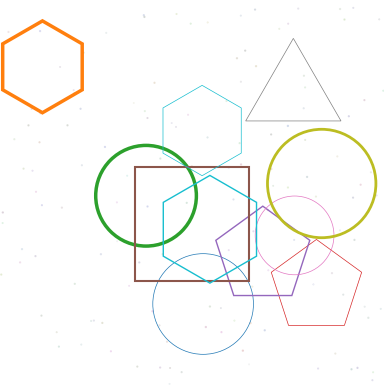[{"shape": "circle", "thickness": 0.5, "radius": 0.65, "center": [0.528, 0.21]}, {"shape": "hexagon", "thickness": 2.5, "radius": 0.6, "center": [0.11, 0.826]}, {"shape": "circle", "thickness": 2.5, "radius": 0.65, "center": [0.379, 0.492]}, {"shape": "pentagon", "thickness": 0.5, "radius": 0.62, "center": [0.822, 0.255]}, {"shape": "pentagon", "thickness": 1, "radius": 0.64, "center": [0.683, 0.336]}, {"shape": "square", "thickness": 1.5, "radius": 0.74, "center": [0.498, 0.419]}, {"shape": "circle", "thickness": 0.5, "radius": 0.51, "center": [0.765, 0.389]}, {"shape": "triangle", "thickness": 0.5, "radius": 0.71, "center": [0.762, 0.757]}, {"shape": "circle", "thickness": 2, "radius": 0.7, "center": [0.836, 0.523]}, {"shape": "hexagon", "thickness": 0.5, "radius": 0.59, "center": [0.525, 0.661]}, {"shape": "hexagon", "thickness": 1, "radius": 0.7, "center": [0.545, 0.405]}]